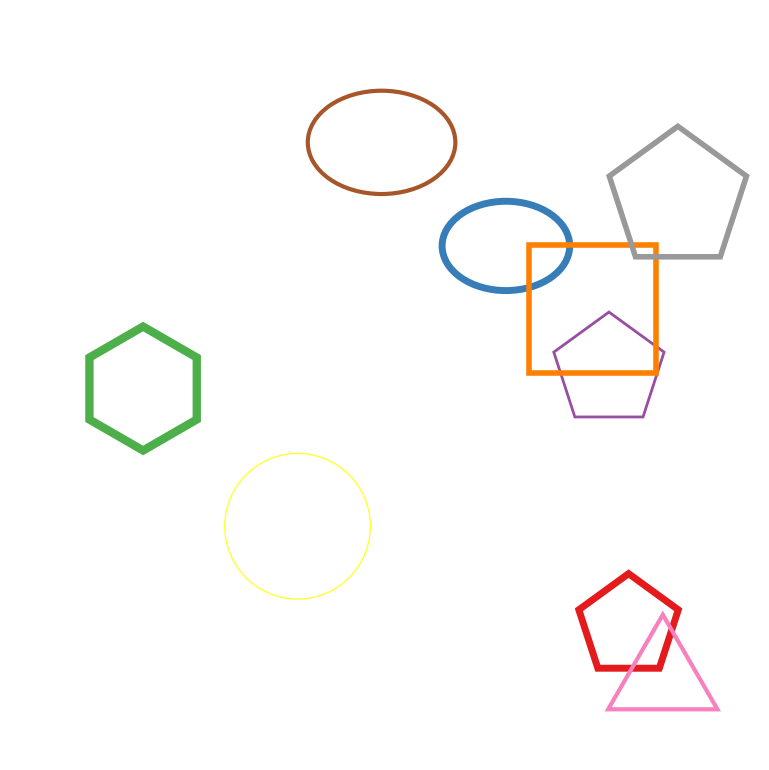[{"shape": "pentagon", "thickness": 2.5, "radius": 0.34, "center": [0.816, 0.187]}, {"shape": "oval", "thickness": 2.5, "radius": 0.41, "center": [0.657, 0.681]}, {"shape": "hexagon", "thickness": 3, "radius": 0.4, "center": [0.186, 0.495]}, {"shape": "pentagon", "thickness": 1, "radius": 0.38, "center": [0.791, 0.519]}, {"shape": "square", "thickness": 2, "radius": 0.41, "center": [0.769, 0.599]}, {"shape": "circle", "thickness": 0.5, "radius": 0.47, "center": [0.386, 0.317]}, {"shape": "oval", "thickness": 1.5, "radius": 0.48, "center": [0.496, 0.815]}, {"shape": "triangle", "thickness": 1.5, "radius": 0.41, "center": [0.861, 0.12]}, {"shape": "pentagon", "thickness": 2, "radius": 0.47, "center": [0.88, 0.742]}]